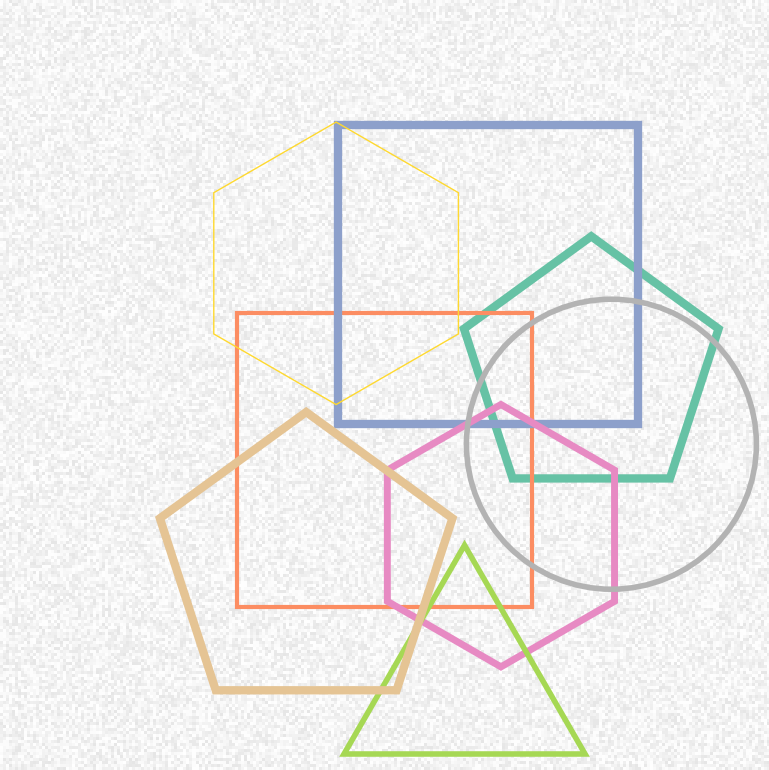[{"shape": "pentagon", "thickness": 3, "radius": 0.87, "center": [0.768, 0.519]}, {"shape": "square", "thickness": 1.5, "radius": 0.96, "center": [0.499, 0.403]}, {"shape": "square", "thickness": 3, "radius": 0.97, "center": [0.634, 0.643]}, {"shape": "hexagon", "thickness": 2.5, "radius": 0.85, "center": [0.651, 0.304]}, {"shape": "triangle", "thickness": 2, "radius": 0.9, "center": [0.603, 0.111]}, {"shape": "hexagon", "thickness": 0.5, "radius": 0.92, "center": [0.437, 0.658]}, {"shape": "pentagon", "thickness": 3, "radius": 1.0, "center": [0.398, 0.265]}, {"shape": "circle", "thickness": 2, "radius": 0.94, "center": [0.794, 0.423]}]